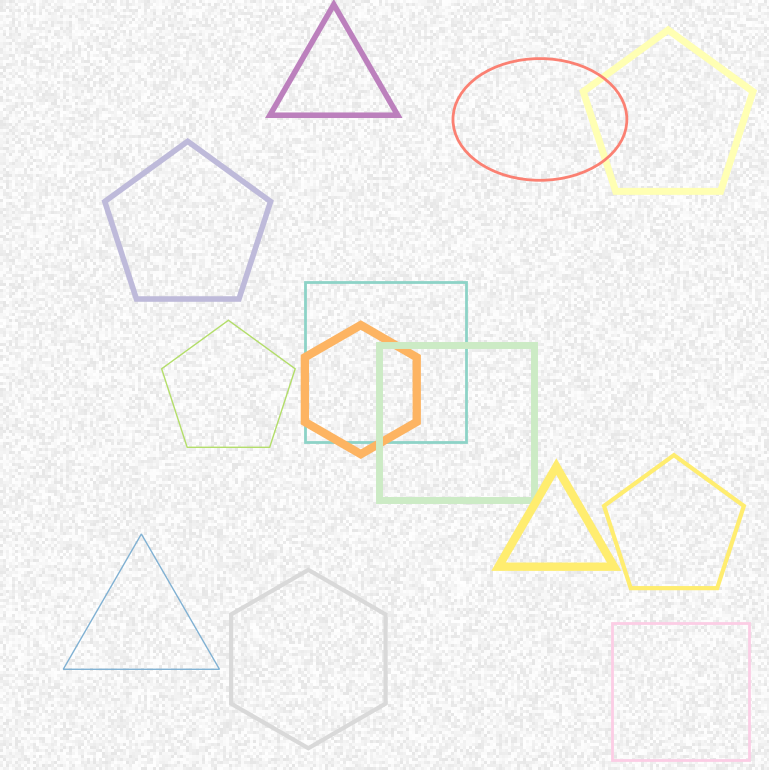[{"shape": "square", "thickness": 1, "radius": 0.52, "center": [0.5, 0.53]}, {"shape": "pentagon", "thickness": 2.5, "radius": 0.58, "center": [0.868, 0.845]}, {"shape": "pentagon", "thickness": 2, "radius": 0.57, "center": [0.244, 0.703]}, {"shape": "oval", "thickness": 1, "radius": 0.56, "center": [0.701, 0.845]}, {"shape": "triangle", "thickness": 0.5, "radius": 0.59, "center": [0.184, 0.189]}, {"shape": "hexagon", "thickness": 3, "radius": 0.42, "center": [0.469, 0.494]}, {"shape": "pentagon", "thickness": 0.5, "radius": 0.46, "center": [0.297, 0.493]}, {"shape": "square", "thickness": 1, "radius": 0.44, "center": [0.884, 0.102]}, {"shape": "hexagon", "thickness": 1.5, "radius": 0.58, "center": [0.4, 0.144]}, {"shape": "triangle", "thickness": 2, "radius": 0.48, "center": [0.434, 0.898]}, {"shape": "square", "thickness": 2.5, "radius": 0.5, "center": [0.593, 0.452]}, {"shape": "pentagon", "thickness": 1.5, "radius": 0.48, "center": [0.875, 0.313]}, {"shape": "triangle", "thickness": 3, "radius": 0.43, "center": [0.722, 0.307]}]